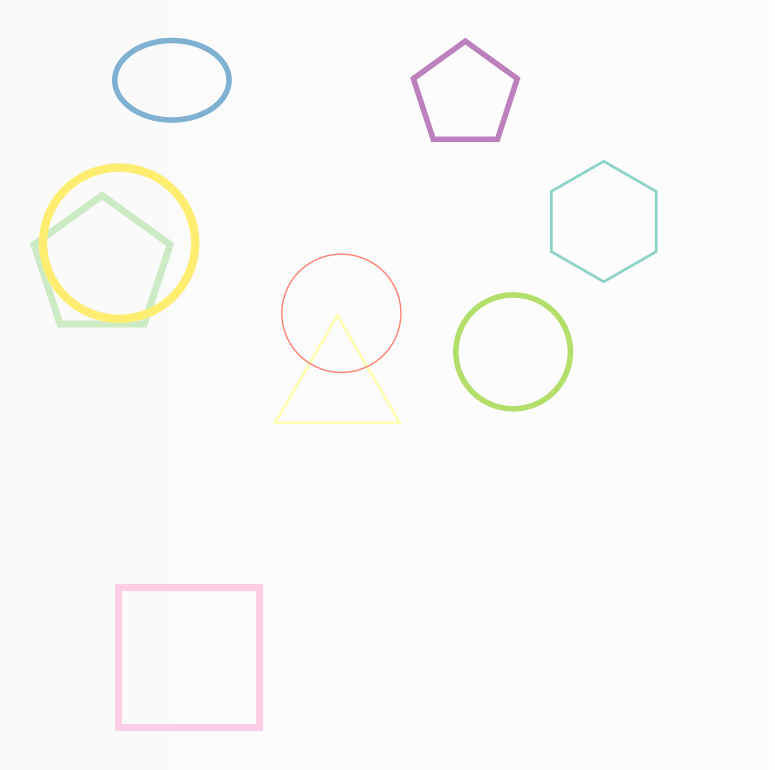[{"shape": "hexagon", "thickness": 1, "radius": 0.39, "center": [0.779, 0.712]}, {"shape": "triangle", "thickness": 1, "radius": 0.46, "center": [0.435, 0.497]}, {"shape": "circle", "thickness": 0.5, "radius": 0.38, "center": [0.44, 0.593]}, {"shape": "oval", "thickness": 2, "radius": 0.37, "center": [0.222, 0.896]}, {"shape": "circle", "thickness": 2, "radius": 0.37, "center": [0.662, 0.543]}, {"shape": "square", "thickness": 2.5, "radius": 0.45, "center": [0.243, 0.147]}, {"shape": "pentagon", "thickness": 2, "radius": 0.35, "center": [0.6, 0.876]}, {"shape": "pentagon", "thickness": 2.5, "radius": 0.46, "center": [0.132, 0.654]}, {"shape": "circle", "thickness": 3, "radius": 0.49, "center": [0.154, 0.684]}]